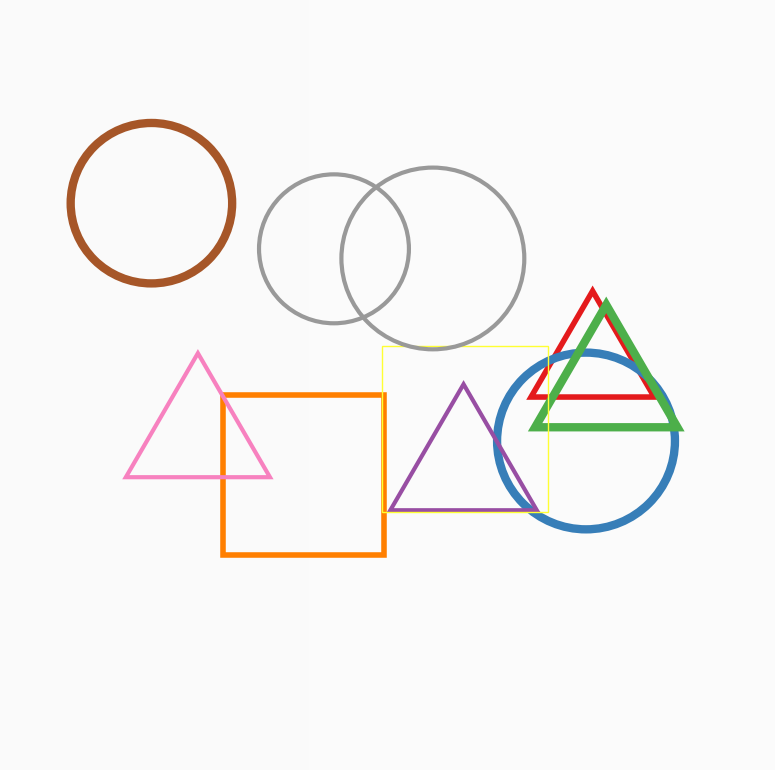[{"shape": "triangle", "thickness": 2, "radius": 0.46, "center": [0.765, 0.53]}, {"shape": "circle", "thickness": 3, "radius": 0.57, "center": [0.756, 0.427]}, {"shape": "triangle", "thickness": 3, "radius": 0.53, "center": [0.782, 0.498]}, {"shape": "triangle", "thickness": 1.5, "radius": 0.55, "center": [0.598, 0.392]}, {"shape": "square", "thickness": 2, "radius": 0.52, "center": [0.392, 0.383]}, {"shape": "square", "thickness": 0.5, "radius": 0.54, "center": [0.6, 0.443]}, {"shape": "circle", "thickness": 3, "radius": 0.52, "center": [0.195, 0.736]}, {"shape": "triangle", "thickness": 1.5, "radius": 0.54, "center": [0.255, 0.434]}, {"shape": "circle", "thickness": 1.5, "radius": 0.48, "center": [0.431, 0.677]}, {"shape": "circle", "thickness": 1.5, "radius": 0.59, "center": [0.559, 0.664]}]